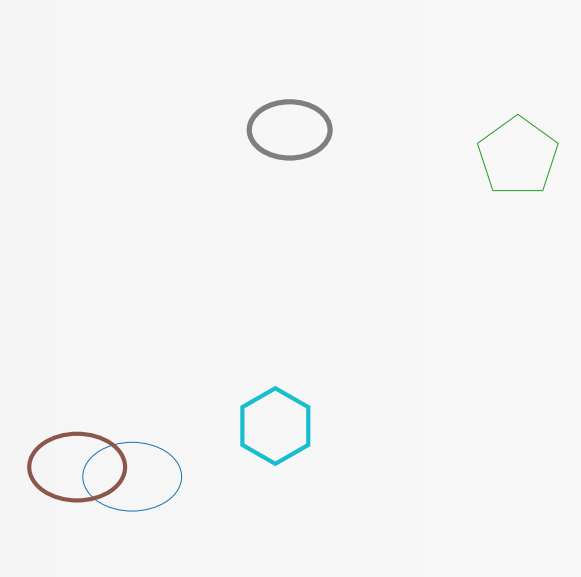[{"shape": "oval", "thickness": 0.5, "radius": 0.43, "center": [0.227, 0.174]}, {"shape": "pentagon", "thickness": 0.5, "radius": 0.37, "center": [0.891, 0.728]}, {"shape": "oval", "thickness": 2, "radius": 0.41, "center": [0.133, 0.19]}, {"shape": "oval", "thickness": 2.5, "radius": 0.35, "center": [0.498, 0.774]}, {"shape": "hexagon", "thickness": 2, "radius": 0.33, "center": [0.474, 0.261]}]